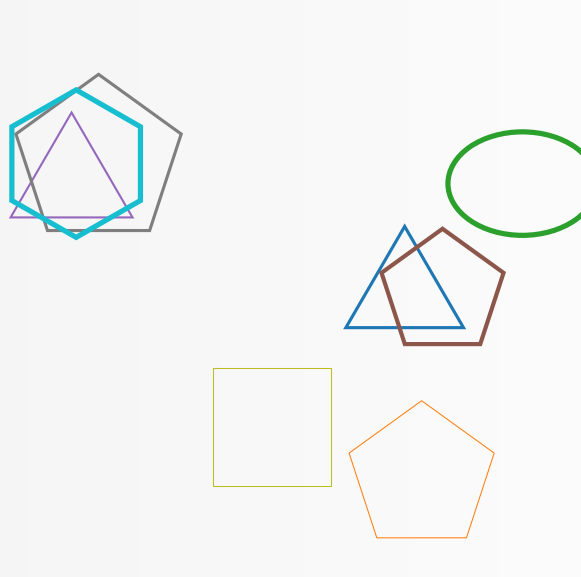[{"shape": "triangle", "thickness": 1.5, "radius": 0.58, "center": [0.696, 0.49]}, {"shape": "pentagon", "thickness": 0.5, "radius": 0.66, "center": [0.725, 0.174]}, {"shape": "oval", "thickness": 2.5, "radius": 0.64, "center": [0.899, 0.681]}, {"shape": "triangle", "thickness": 1, "radius": 0.61, "center": [0.123, 0.683]}, {"shape": "pentagon", "thickness": 2, "radius": 0.55, "center": [0.761, 0.493]}, {"shape": "pentagon", "thickness": 1.5, "radius": 0.75, "center": [0.17, 0.721]}, {"shape": "square", "thickness": 0.5, "radius": 0.51, "center": [0.468, 0.26]}, {"shape": "hexagon", "thickness": 2.5, "radius": 0.64, "center": [0.131, 0.716]}]